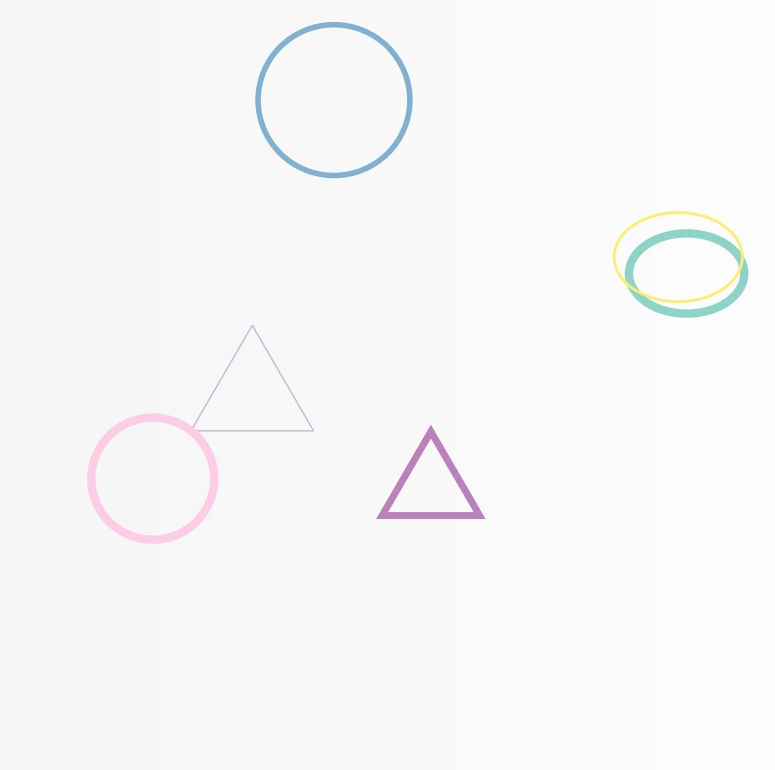[{"shape": "oval", "thickness": 3, "radius": 0.37, "center": [0.886, 0.645]}, {"shape": "triangle", "thickness": 0.5, "radius": 0.46, "center": [0.326, 0.486]}, {"shape": "circle", "thickness": 2, "radius": 0.49, "center": [0.431, 0.87]}, {"shape": "circle", "thickness": 3, "radius": 0.4, "center": [0.197, 0.378]}, {"shape": "triangle", "thickness": 2.5, "radius": 0.36, "center": [0.556, 0.367]}, {"shape": "oval", "thickness": 1, "radius": 0.41, "center": [0.875, 0.666]}]